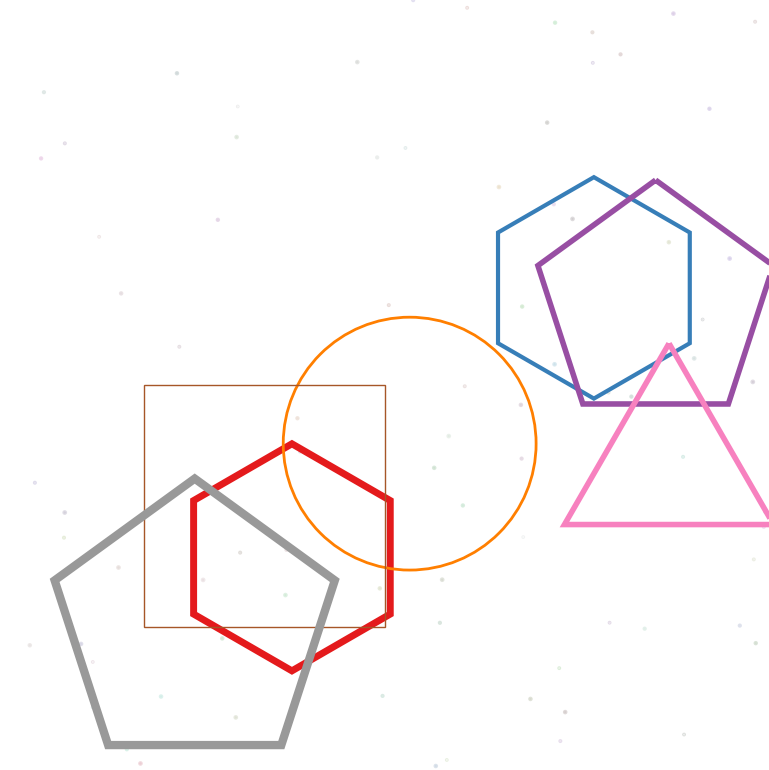[{"shape": "hexagon", "thickness": 2.5, "radius": 0.74, "center": [0.379, 0.276]}, {"shape": "hexagon", "thickness": 1.5, "radius": 0.72, "center": [0.771, 0.626]}, {"shape": "pentagon", "thickness": 2, "radius": 0.8, "center": [0.851, 0.605]}, {"shape": "circle", "thickness": 1, "radius": 0.82, "center": [0.532, 0.424]}, {"shape": "square", "thickness": 0.5, "radius": 0.78, "center": [0.344, 0.343]}, {"shape": "triangle", "thickness": 2, "radius": 0.78, "center": [0.869, 0.397]}, {"shape": "pentagon", "thickness": 3, "radius": 0.96, "center": [0.253, 0.187]}]